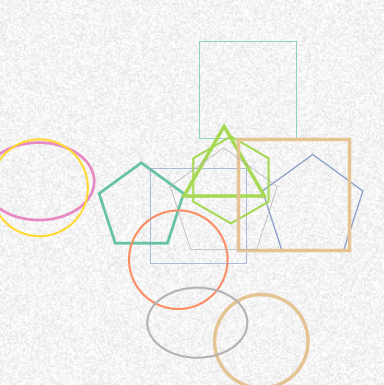[{"shape": "square", "thickness": 0.5, "radius": 0.63, "center": [0.643, 0.767]}, {"shape": "pentagon", "thickness": 2, "radius": 0.58, "center": [0.367, 0.462]}, {"shape": "circle", "thickness": 1.5, "radius": 0.64, "center": [0.463, 0.325]}, {"shape": "pentagon", "thickness": 1, "radius": 0.69, "center": [0.812, 0.462]}, {"shape": "square", "thickness": 0.5, "radius": 0.62, "center": [0.515, 0.44]}, {"shape": "oval", "thickness": 2, "radius": 0.72, "center": [0.101, 0.529]}, {"shape": "hexagon", "thickness": 1.5, "radius": 0.56, "center": [0.6, 0.533]}, {"shape": "triangle", "thickness": 2.5, "radius": 0.6, "center": [0.582, 0.551]}, {"shape": "circle", "thickness": 1.5, "radius": 0.63, "center": [0.103, 0.512]}, {"shape": "circle", "thickness": 2.5, "radius": 0.61, "center": [0.679, 0.114]}, {"shape": "square", "thickness": 2.5, "radius": 0.72, "center": [0.762, 0.495]}, {"shape": "oval", "thickness": 1.5, "radius": 0.65, "center": [0.512, 0.162]}, {"shape": "pentagon", "thickness": 0.5, "radius": 0.73, "center": [0.581, 0.47]}]